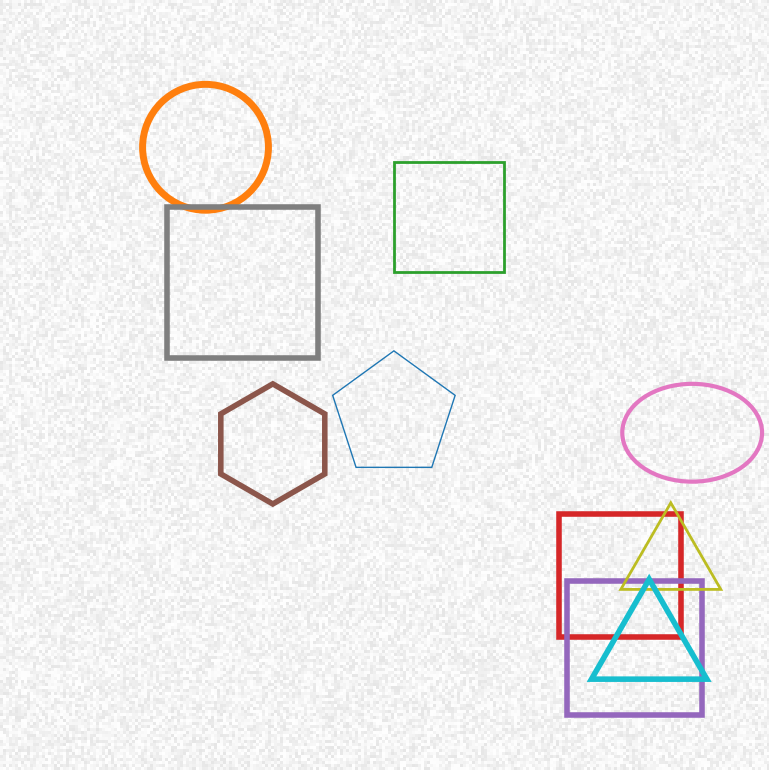[{"shape": "pentagon", "thickness": 0.5, "radius": 0.42, "center": [0.512, 0.461]}, {"shape": "circle", "thickness": 2.5, "radius": 0.41, "center": [0.267, 0.809]}, {"shape": "square", "thickness": 1, "radius": 0.36, "center": [0.583, 0.718]}, {"shape": "square", "thickness": 2, "radius": 0.4, "center": [0.805, 0.253]}, {"shape": "square", "thickness": 2, "radius": 0.44, "center": [0.824, 0.159]}, {"shape": "hexagon", "thickness": 2, "radius": 0.39, "center": [0.354, 0.423]}, {"shape": "oval", "thickness": 1.5, "radius": 0.45, "center": [0.899, 0.438]}, {"shape": "square", "thickness": 2, "radius": 0.49, "center": [0.315, 0.633]}, {"shape": "triangle", "thickness": 1, "radius": 0.37, "center": [0.871, 0.272]}, {"shape": "triangle", "thickness": 2, "radius": 0.43, "center": [0.843, 0.161]}]